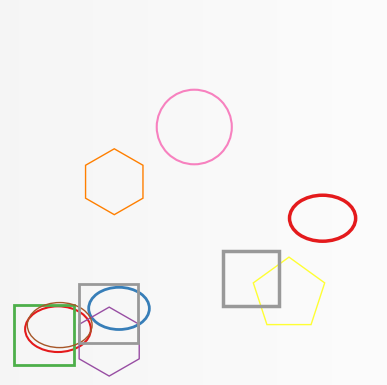[{"shape": "oval", "thickness": 1.5, "radius": 0.42, "center": [0.15, 0.145]}, {"shape": "oval", "thickness": 2.5, "radius": 0.43, "center": [0.832, 0.433]}, {"shape": "oval", "thickness": 2, "radius": 0.39, "center": [0.307, 0.199]}, {"shape": "square", "thickness": 2, "radius": 0.39, "center": [0.113, 0.131]}, {"shape": "hexagon", "thickness": 1, "radius": 0.45, "center": [0.282, 0.113]}, {"shape": "hexagon", "thickness": 1, "radius": 0.43, "center": [0.295, 0.528]}, {"shape": "pentagon", "thickness": 1, "radius": 0.48, "center": [0.746, 0.235]}, {"shape": "oval", "thickness": 1, "radius": 0.42, "center": [0.154, 0.156]}, {"shape": "circle", "thickness": 1.5, "radius": 0.48, "center": [0.501, 0.67]}, {"shape": "square", "thickness": 2, "radius": 0.38, "center": [0.28, 0.186]}, {"shape": "square", "thickness": 2.5, "radius": 0.36, "center": [0.648, 0.277]}]